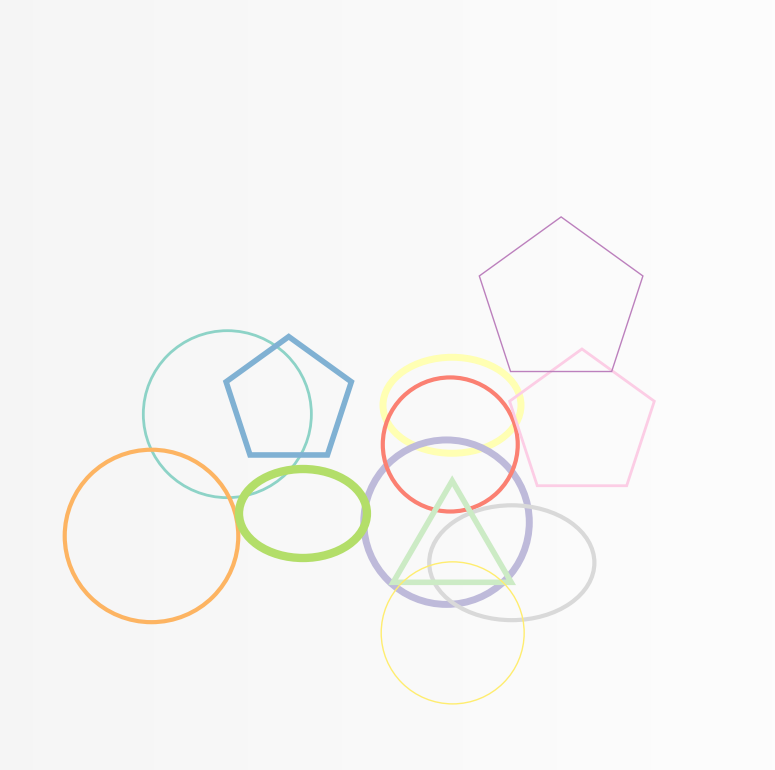[{"shape": "circle", "thickness": 1, "radius": 0.54, "center": [0.293, 0.462]}, {"shape": "oval", "thickness": 2.5, "radius": 0.45, "center": [0.583, 0.474]}, {"shape": "circle", "thickness": 2.5, "radius": 0.53, "center": [0.576, 0.322]}, {"shape": "circle", "thickness": 1.5, "radius": 0.44, "center": [0.581, 0.423]}, {"shape": "pentagon", "thickness": 2, "radius": 0.42, "center": [0.373, 0.478]}, {"shape": "circle", "thickness": 1.5, "radius": 0.56, "center": [0.195, 0.304]}, {"shape": "oval", "thickness": 3, "radius": 0.41, "center": [0.391, 0.333]}, {"shape": "pentagon", "thickness": 1, "radius": 0.49, "center": [0.751, 0.449]}, {"shape": "oval", "thickness": 1.5, "radius": 0.53, "center": [0.66, 0.269]}, {"shape": "pentagon", "thickness": 0.5, "radius": 0.55, "center": [0.724, 0.607]}, {"shape": "triangle", "thickness": 2, "radius": 0.44, "center": [0.583, 0.288]}, {"shape": "circle", "thickness": 0.5, "radius": 0.46, "center": [0.584, 0.178]}]